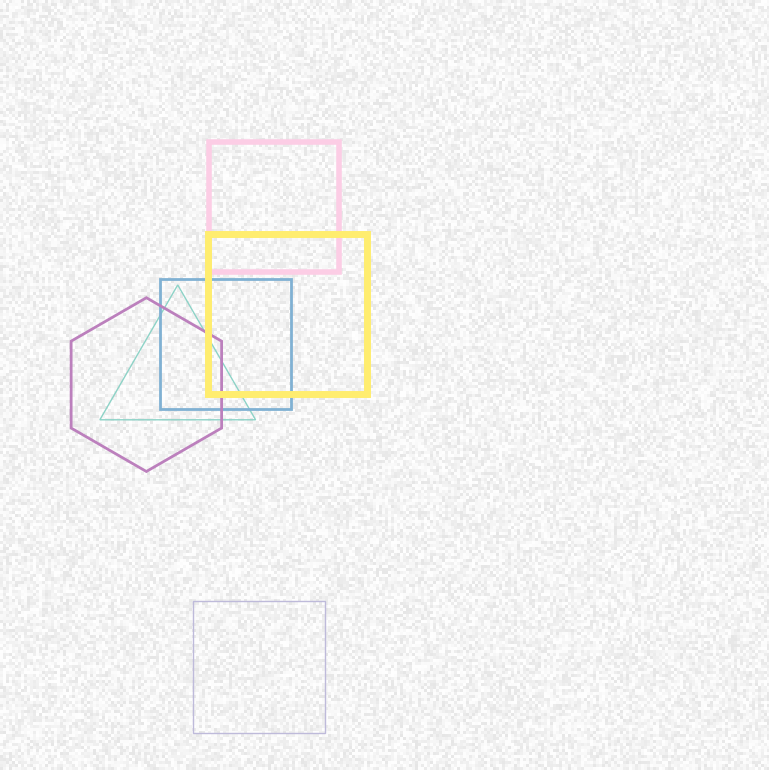[{"shape": "triangle", "thickness": 0.5, "radius": 0.58, "center": [0.231, 0.513]}, {"shape": "square", "thickness": 0.5, "radius": 0.43, "center": [0.336, 0.134]}, {"shape": "square", "thickness": 1, "radius": 0.42, "center": [0.293, 0.553]}, {"shape": "square", "thickness": 2, "radius": 0.42, "center": [0.355, 0.731]}, {"shape": "hexagon", "thickness": 1, "radius": 0.56, "center": [0.19, 0.501]}, {"shape": "square", "thickness": 2.5, "radius": 0.52, "center": [0.374, 0.592]}]